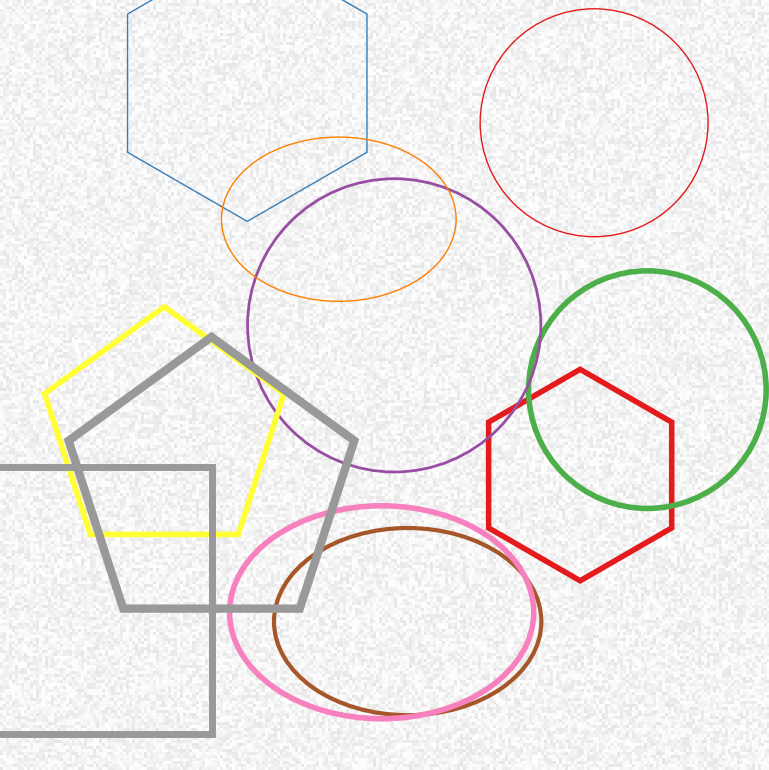[{"shape": "hexagon", "thickness": 2, "radius": 0.69, "center": [0.753, 0.383]}, {"shape": "circle", "thickness": 0.5, "radius": 0.74, "center": [0.772, 0.841]}, {"shape": "hexagon", "thickness": 0.5, "radius": 0.9, "center": [0.321, 0.892]}, {"shape": "circle", "thickness": 2, "radius": 0.77, "center": [0.841, 0.494]}, {"shape": "circle", "thickness": 1, "radius": 0.95, "center": [0.512, 0.577]}, {"shape": "oval", "thickness": 0.5, "radius": 0.76, "center": [0.44, 0.715]}, {"shape": "pentagon", "thickness": 2, "radius": 0.82, "center": [0.213, 0.438]}, {"shape": "oval", "thickness": 1.5, "radius": 0.87, "center": [0.529, 0.193]}, {"shape": "oval", "thickness": 2, "radius": 0.99, "center": [0.496, 0.205]}, {"shape": "square", "thickness": 2.5, "radius": 0.87, "center": [0.101, 0.221]}, {"shape": "pentagon", "thickness": 3, "radius": 0.98, "center": [0.275, 0.367]}]